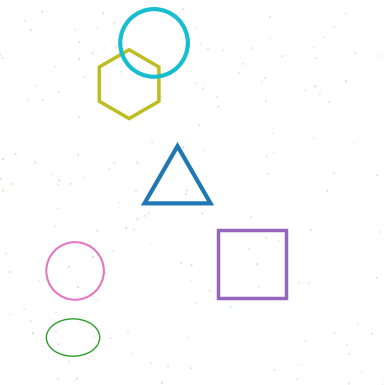[{"shape": "triangle", "thickness": 3, "radius": 0.5, "center": [0.461, 0.521]}, {"shape": "oval", "thickness": 1, "radius": 0.35, "center": [0.19, 0.123]}, {"shape": "square", "thickness": 2.5, "radius": 0.44, "center": [0.655, 0.315]}, {"shape": "circle", "thickness": 1.5, "radius": 0.37, "center": [0.195, 0.296]}, {"shape": "hexagon", "thickness": 2.5, "radius": 0.45, "center": [0.335, 0.781]}, {"shape": "circle", "thickness": 3, "radius": 0.44, "center": [0.4, 0.888]}]